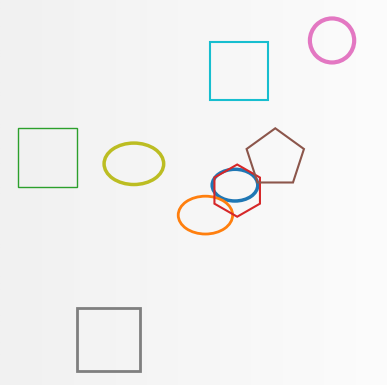[{"shape": "oval", "thickness": 2.5, "radius": 0.29, "center": [0.606, 0.519]}, {"shape": "oval", "thickness": 2, "radius": 0.35, "center": [0.53, 0.441]}, {"shape": "square", "thickness": 1, "radius": 0.38, "center": [0.123, 0.591]}, {"shape": "hexagon", "thickness": 1.5, "radius": 0.34, "center": [0.612, 0.505]}, {"shape": "pentagon", "thickness": 1.5, "radius": 0.39, "center": [0.71, 0.589]}, {"shape": "circle", "thickness": 3, "radius": 0.29, "center": [0.857, 0.895]}, {"shape": "square", "thickness": 2, "radius": 0.41, "center": [0.28, 0.119]}, {"shape": "oval", "thickness": 2.5, "radius": 0.38, "center": [0.345, 0.575]}, {"shape": "square", "thickness": 1.5, "radius": 0.37, "center": [0.617, 0.816]}]